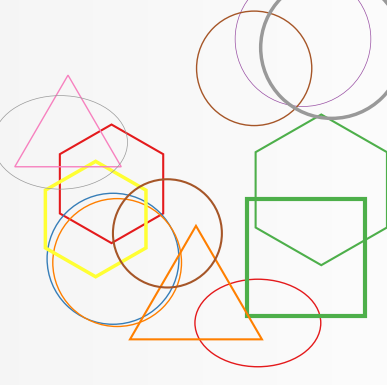[{"shape": "hexagon", "thickness": 1.5, "radius": 0.77, "center": [0.288, 0.523]}, {"shape": "oval", "thickness": 1, "radius": 0.81, "center": [0.665, 0.161]}, {"shape": "circle", "thickness": 1, "radius": 0.85, "center": [0.292, 0.328]}, {"shape": "square", "thickness": 3, "radius": 0.76, "center": [0.789, 0.332]}, {"shape": "hexagon", "thickness": 1.5, "radius": 0.98, "center": [0.829, 0.507]}, {"shape": "circle", "thickness": 0.5, "radius": 0.88, "center": [0.782, 0.899]}, {"shape": "triangle", "thickness": 1.5, "radius": 0.98, "center": [0.506, 0.217]}, {"shape": "circle", "thickness": 1, "radius": 0.83, "center": [0.302, 0.318]}, {"shape": "hexagon", "thickness": 2.5, "radius": 0.75, "center": [0.247, 0.431]}, {"shape": "circle", "thickness": 1.5, "radius": 0.7, "center": [0.432, 0.394]}, {"shape": "circle", "thickness": 1, "radius": 0.74, "center": [0.656, 0.823]}, {"shape": "triangle", "thickness": 1, "radius": 0.79, "center": [0.176, 0.646]}, {"shape": "oval", "thickness": 0.5, "radius": 0.87, "center": [0.155, 0.63]}, {"shape": "circle", "thickness": 2.5, "radius": 0.92, "center": [0.856, 0.876]}]